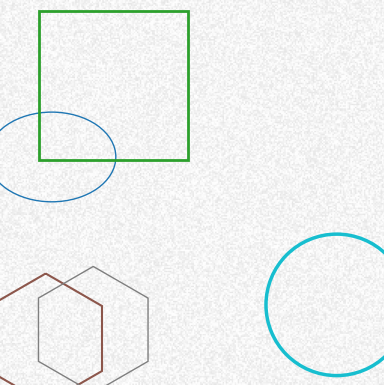[{"shape": "oval", "thickness": 1, "radius": 0.83, "center": [0.134, 0.592]}, {"shape": "square", "thickness": 2, "radius": 0.97, "center": [0.294, 0.777]}, {"shape": "hexagon", "thickness": 1.5, "radius": 0.84, "center": [0.119, 0.121]}, {"shape": "hexagon", "thickness": 1, "radius": 0.82, "center": [0.242, 0.144]}, {"shape": "circle", "thickness": 2.5, "radius": 0.92, "center": [0.875, 0.208]}]